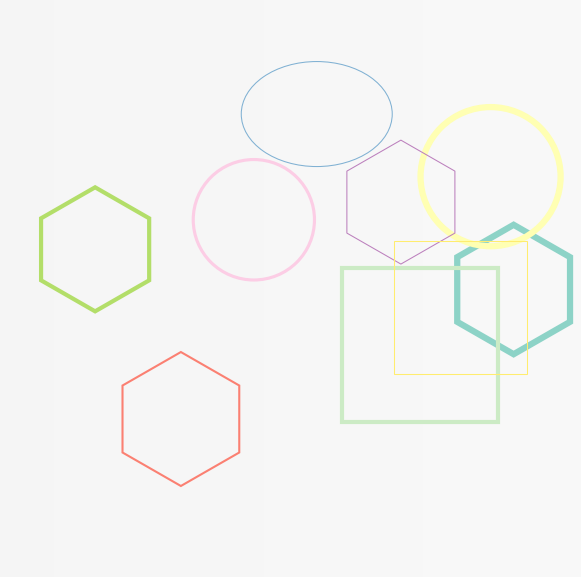[{"shape": "hexagon", "thickness": 3, "radius": 0.56, "center": [0.884, 0.498]}, {"shape": "circle", "thickness": 3, "radius": 0.6, "center": [0.844, 0.693]}, {"shape": "hexagon", "thickness": 1, "radius": 0.58, "center": [0.311, 0.274]}, {"shape": "oval", "thickness": 0.5, "radius": 0.65, "center": [0.545, 0.802]}, {"shape": "hexagon", "thickness": 2, "radius": 0.54, "center": [0.164, 0.567]}, {"shape": "circle", "thickness": 1.5, "radius": 0.52, "center": [0.437, 0.619]}, {"shape": "hexagon", "thickness": 0.5, "radius": 0.54, "center": [0.69, 0.649]}, {"shape": "square", "thickness": 2, "radius": 0.67, "center": [0.722, 0.401]}, {"shape": "square", "thickness": 0.5, "radius": 0.58, "center": [0.792, 0.466]}]